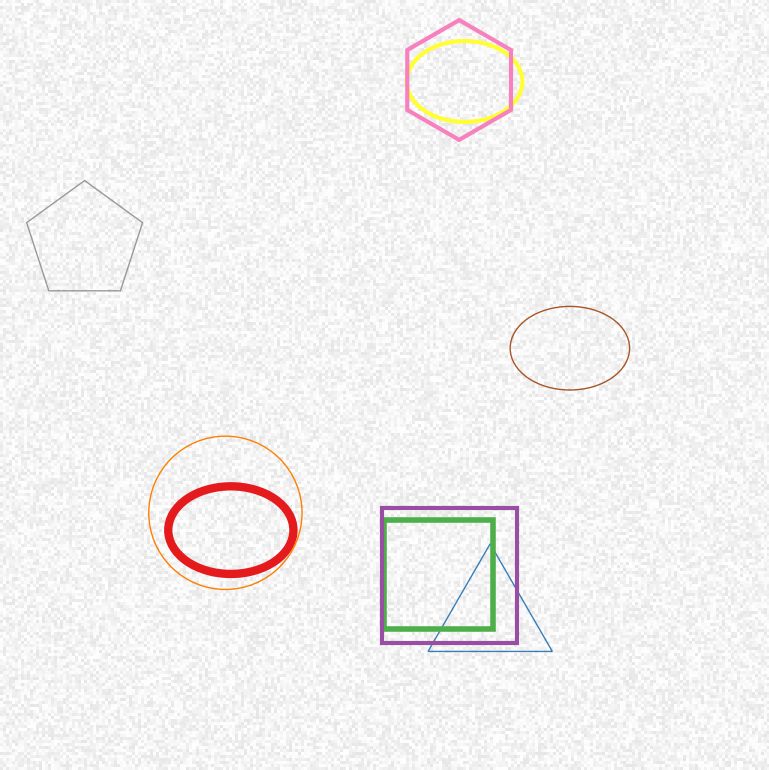[{"shape": "oval", "thickness": 3, "radius": 0.41, "center": [0.3, 0.312]}, {"shape": "triangle", "thickness": 0.5, "radius": 0.47, "center": [0.637, 0.201]}, {"shape": "square", "thickness": 2, "radius": 0.35, "center": [0.57, 0.253]}, {"shape": "square", "thickness": 1.5, "radius": 0.44, "center": [0.583, 0.253]}, {"shape": "circle", "thickness": 0.5, "radius": 0.5, "center": [0.293, 0.334]}, {"shape": "oval", "thickness": 1.5, "radius": 0.38, "center": [0.603, 0.894]}, {"shape": "oval", "thickness": 0.5, "radius": 0.39, "center": [0.74, 0.548]}, {"shape": "hexagon", "thickness": 1.5, "radius": 0.39, "center": [0.596, 0.896]}, {"shape": "pentagon", "thickness": 0.5, "radius": 0.4, "center": [0.11, 0.686]}]